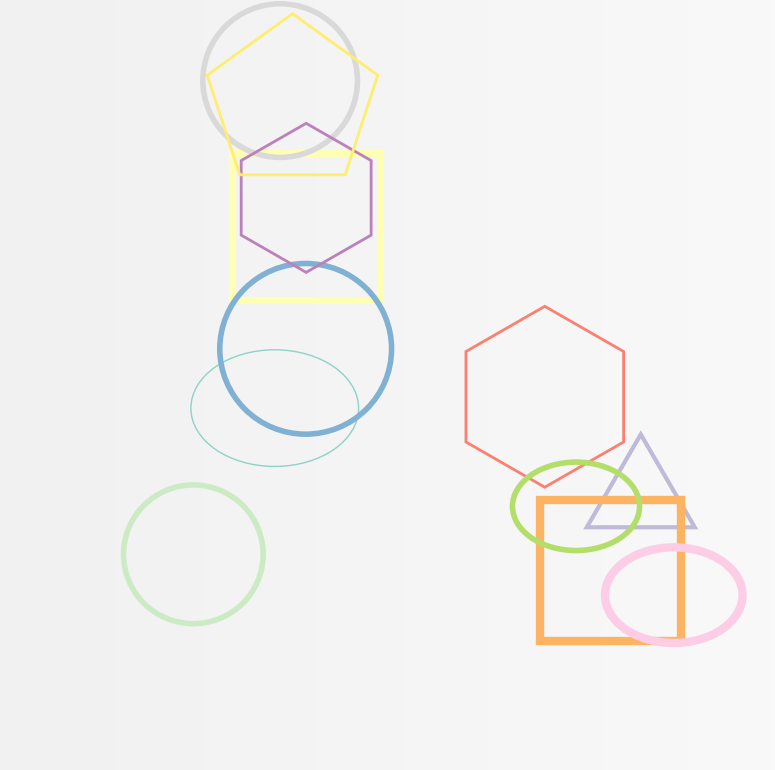[{"shape": "oval", "thickness": 0.5, "radius": 0.54, "center": [0.354, 0.47]}, {"shape": "square", "thickness": 2.5, "radius": 0.48, "center": [0.395, 0.706]}, {"shape": "triangle", "thickness": 1.5, "radius": 0.4, "center": [0.827, 0.355]}, {"shape": "hexagon", "thickness": 1, "radius": 0.59, "center": [0.703, 0.485]}, {"shape": "circle", "thickness": 2, "radius": 0.55, "center": [0.394, 0.547]}, {"shape": "square", "thickness": 3, "radius": 0.46, "center": [0.787, 0.259]}, {"shape": "oval", "thickness": 2, "radius": 0.41, "center": [0.743, 0.342]}, {"shape": "oval", "thickness": 3, "radius": 0.44, "center": [0.869, 0.227]}, {"shape": "circle", "thickness": 2, "radius": 0.5, "center": [0.361, 0.895]}, {"shape": "hexagon", "thickness": 1, "radius": 0.48, "center": [0.395, 0.743]}, {"shape": "circle", "thickness": 2, "radius": 0.45, "center": [0.249, 0.28]}, {"shape": "pentagon", "thickness": 1, "radius": 0.58, "center": [0.377, 0.867]}]